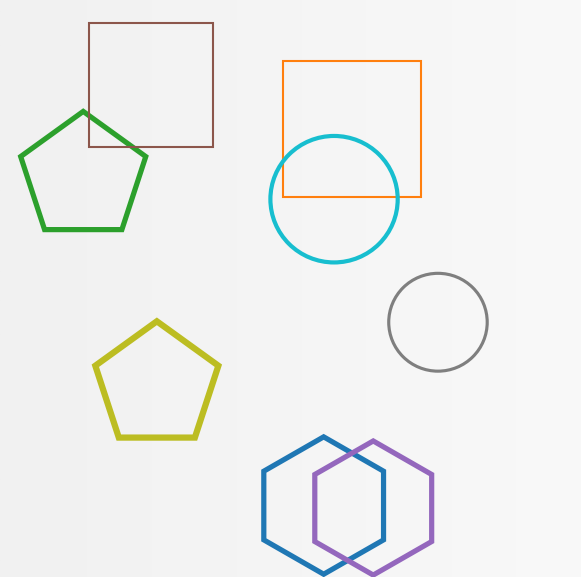[{"shape": "hexagon", "thickness": 2.5, "radius": 0.59, "center": [0.557, 0.124]}, {"shape": "square", "thickness": 1, "radius": 0.59, "center": [0.606, 0.776]}, {"shape": "pentagon", "thickness": 2.5, "radius": 0.57, "center": [0.143, 0.693]}, {"shape": "hexagon", "thickness": 2.5, "radius": 0.58, "center": [0.642, 0.119]}, {"shape": "square", "thickness": 1, "radius": 0.54, "center": [0.26, 0.852]}, {"shape": "circle", "thickness": 1.5, "radius": 0.42, "center": [0.754, 0.441]}, {"shape": "pentagon", "thickness": 3, "radius": 0.56, "center": [0.27, 0.331]}, {"shape": "circle", "thickness": 2, "radius": 0.55, "center": [0.575, 0.654]}]